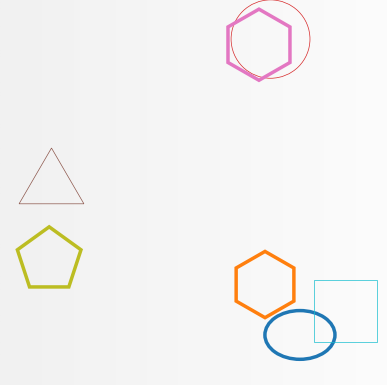[{"shape": "oval", "thickness": 2.5, "radius": 0.45, "center": [0.774, 0.13]}, {"shape": "hexagon", "thickness": 2.5, "radius": 0.43, "center": [0.684, 0.261]}, {"shape": "circle", "thickness": 0.5, "radius": 0.51, "center": [0.698, 0.899]}, {"shape": "triangle", "thickness": 0.5, "radius": 0.48, "center": [0.133, 0.519]}, {"shape": "hexagon", "thickness": 2.5, "radius": 0.46, "center": [0.668, 0.884]}, {"shape": "pentagon", "thickness": 2.5, "radius": 0.43, "center": [0.127, 0.324]}, {"shape": "square", "thickness": 0.5, "radius": 0.4, "center": [0.891, 0.193]}]